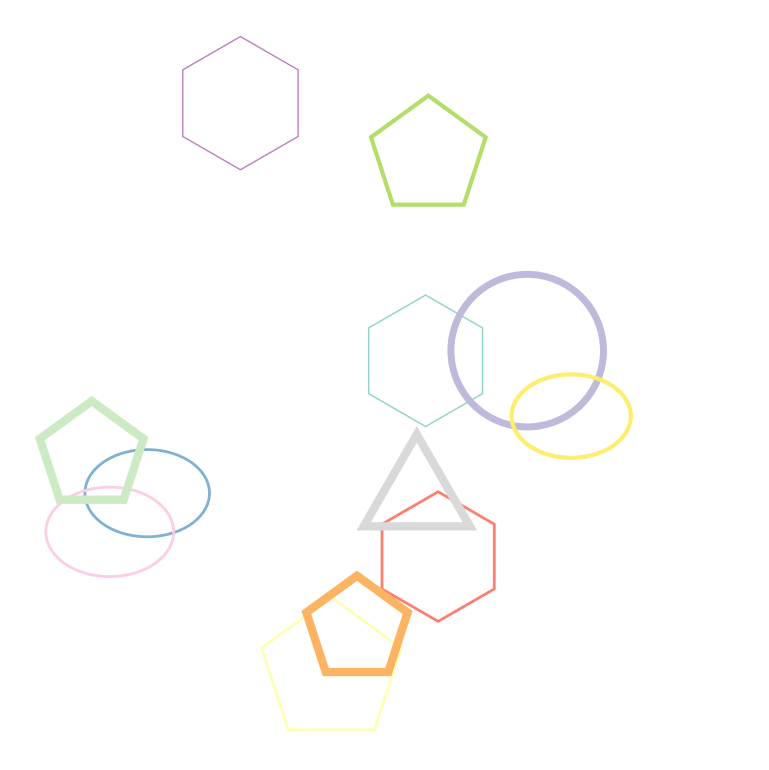[{"shape": "hexagon", "thickness": 0.5, "radius": 0.43, "center": [0.553, 0.531]}, {"shape": "pentagon", "thickness": 1, "radius": 0.48, "center": [0.43, 0.129]}, {"shape": "circle", "thickness": 2.5, "radius": 0.5, "center": [0.685, 0.545]}, {"shape": "hexagon", "thickness": 1, "radius": 0.42, "center": [0.569, 0.277]}, {"shape": "oval", "thickness": 1, "radius": 0.4, "center": [0.191, 0.359]}, {"shape": "pentagon", "thickness": 3, "radius": 0.35, "center": [0.464, 0.183]}, {"shape": "pentagon", "thickness": 1.5, "radius": 0.39, "center": [0.556, 0.798]}, {"shape": "oval", "thickness": 1, "radius": 0.41, "center": [0.143, 0.309]}, {"shape": "triangle", "thickness": 3, "radius": 0.4, "center": [0.541, 0.356]}, {"shape": "hexagon", "thickness": 0.5, "radius": 0.43, "center": [0.312, 0.866]}, {"shape": "pentagon", "thickness": 3, "radius": 0.35, "center": [0.119, 0.408]}, {"shape": "oval", "thickness": 1.5, "radius": 0.39, "center": [0.742, 0.46]}]